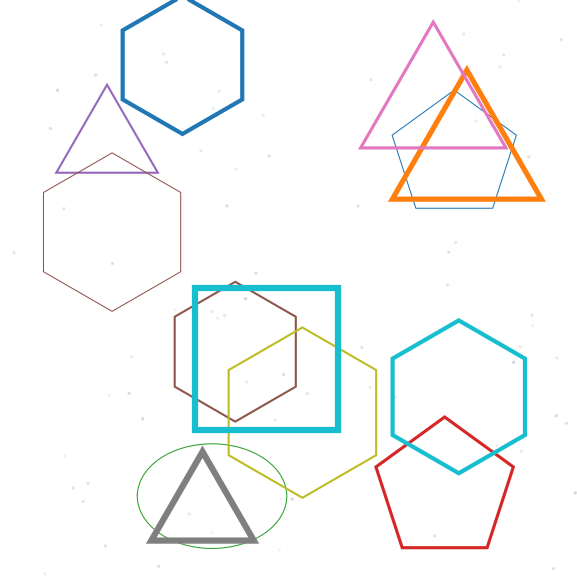[{"shape": "hexagon", "thickness": 2, "radius": 0.6, "center": [0.316, 0.887]}, {"shape": "pentagon", "thickness": 0.5, "radius": 0.57, "center": [0.787, 0.73]}, {"shape": "triangle", "thickness": 2.5, "radius": 0.75, "center": [0.808, 0.729]}, {"shape": "oval", "thickness": 0.5, "radius": 0.65, "center": [0.367, 0.14]}, {"shape": "pentagon", "thickness": 1.5, "radius": 0.63, "center": [0.77, 0.152]}, {"shape": "triangle", "thickness": 1, "radius": 0.51, "center": [0.185, 0.751]}, {"shape": "hexagon", "thickness": 0.5, "radius": 0.69, "center": [0.194, 0.597]}, {"shape": "hexagon", "thickness": 1, "radius": 0.61, "center": [0.407, 0.39]}, {"shape": "triangle", "thickness": 1.5, "radius": 0.73, "center": [0.75, 0.816]}, {"shape": "triangle", "thickness": 3, "radius": 0.51, "center": [0.351, 0.114]}, {"shape": "hexagon", "thickness": 1, "radius": 0.74, "center": [0.524, 0.285]}, {"shape": "square", "thickness": 3, "radius": 0.62, "center": [0.462, 0.378]}, {"shape": "hexagon", "thickness": 2, "radius": 0.66, "center": [0.794, 0.312]}]